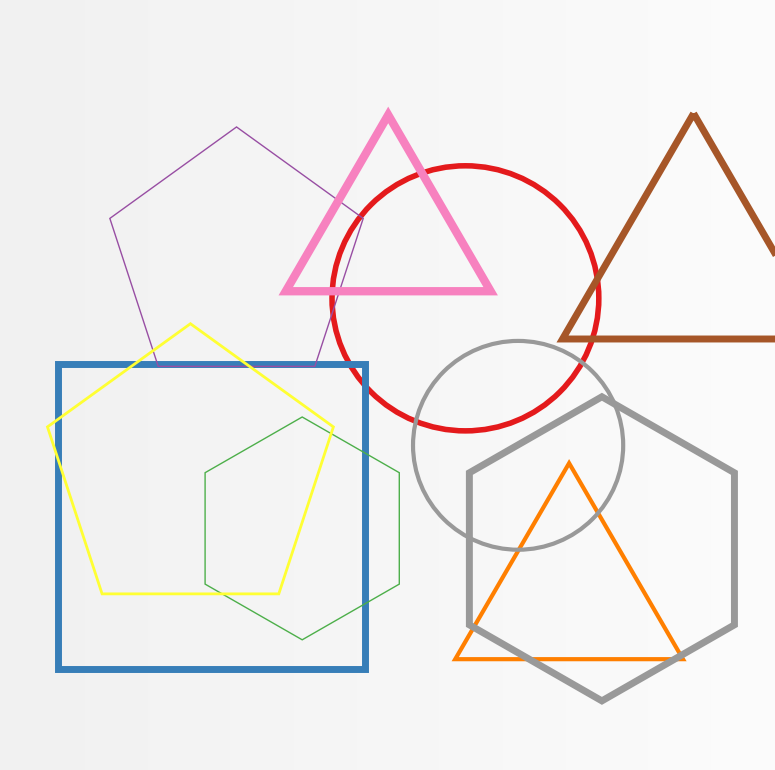[{"shape": "circle", "thickness": 2, "radius": 0.86, "center": [0.601, 0.613]}, {"shape": "square", "thickness": 2.5, "radius": 0.99, "center": [0.273, 0.329]}, {"shape": "hexagon", "thickness": 0.5, "radius": 0.72, "center": [0.39, 0.314]}, {"shape": "pentagon", "thickness": 0.5, "radius": 0.86, "center": [0.305, 0.663]}, {"shape": "triangle", "thickness": 1.5, "radius": 0.85, "center": [0.734, 0.229]}, {"shape": "pentagon", "thickness": 1, "radius": 0.97, "center": [0.246, 0.386]}, {"shape": "triangle", "thickness": 2.5, "radius": 0.98, "center": [0.895, 0.657]}, {"shape": "triangle", "thickness": 3, "radius": 0.76, "center": [0.501, 0.698]}, {"shape": "hexagon", "thickness": 2.5, "radius": 0.99, "center": [0.777, 0.287]}, {"shape": "circle", "thickness": 1.5, "radius": 0.68, "center": [0.669, 0.422]}]